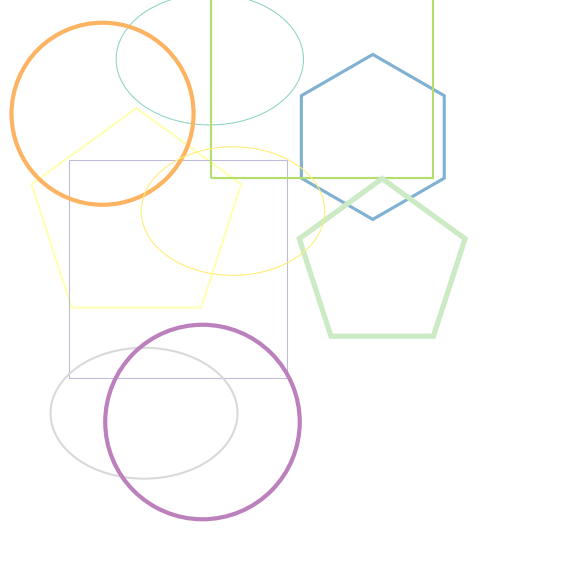[{"shape": "oval", "thickness": 0.5, "radius": 0.81, "center": [0.363, 0.896]}, {"shape": "pentagon", "thickness": 1, "radius": 0.95, "center": [0.236, 0.621]}, {"shape": "square", "thickness": 0.5, "radius": 0.94, "center": [0.308, 0.533]}, {"shape": "hexagon", "thickness": 1.5, "radius": 0.71, "center": [0.646, 0.762]}, {"shape": "circle", "thickness": 2, "radius": 0.79, "center": [0.178, 0.802]}, {"shape": "square", "thickness": 1, "radius": 0.96, "center": [0.557, 0.884]}, {"shape": "oval", "thickness": 1, "radius": 0.81, "center": [0.249, 0.284]}, {"shape": "circle", "thickness": 2, "radius": 0.84, "center": [0.351, 0.268]}, {"shape": "pentagon", "thickness": 2.5, "radius": 0.75, "center": [0.662, 0.539]}, {"shape": "oval", "thickness": 0.5, "radius": 0.79, "center": [0.403, 0.634]}]